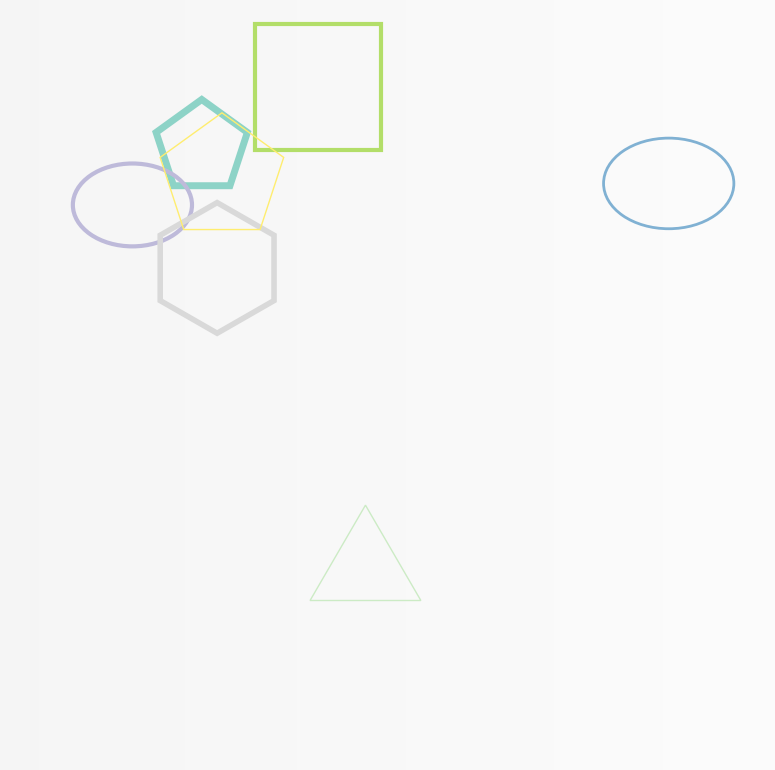[{"shape": "pentagon", "thickness": 2.5, "radius": 0.31, "center": [0.26, 0.809]}, {"shape": "oval", "thickness": 1.5, "radius": 0.38, "center": [0.171, 0.734]}, {"shape": "oval", "thickness": 1, "radius": 0.42, "center": [0.863, 0.762]}, {"shape": "square", "thickness": 1.5, "radius": 0.41, "center": [0.41, 0.887]}, {"shape": "hexagon", "thickness": 2, "radius": 0.42, "center": [0.28, 0.652]}, {"shape": "triangle", "thickness": 0.5, "radius": 0.41, "center": [0.472, 0.261]}, {"shape": "pentagon", "thickness": 0.5, "radius": 0.42, "center": [0.286, 0.77]}]